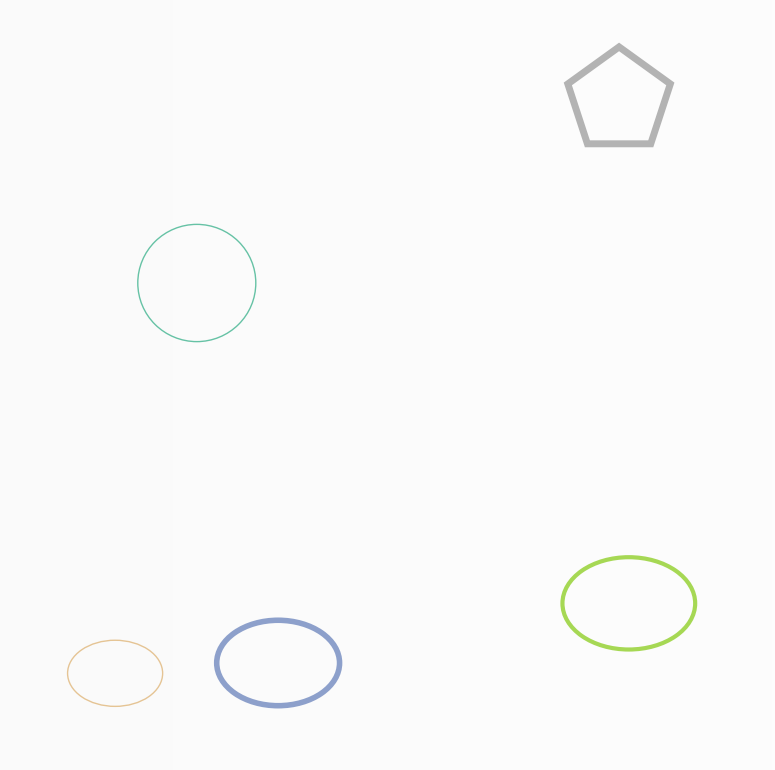[{"shape": "circle", "thickness": 0.5, "radius": 0.38, "center": [0.254, 0.632]}, {"shape": "oval", "thickness": 2, "radius": 0.4, "center": [0.359, 0.139]}, {"shape": "oval", "thickness": 1.5, "radius": 0.43, "center": [0.811, 0.216]}, {"shape": "oval", "thickness": 0.5, "radius": 0.31, "center": [0.149, 0.126]}, {"shape": "pentagon", "thickness": 2.5, "radius": 0.35, "center": [0.799, 0.87]}]